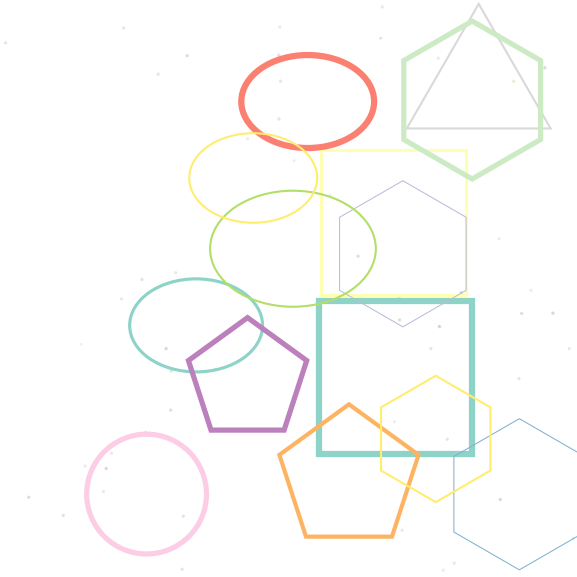[{"shape": "oval", "thickness": 1.5, "radius": 0.58, "center": [0.34, 0.436]}, {"shape": "square", "thickness": 3, "radius": 0.66, "center": [0.685, 0.345]}, {"shape": "square", "thickness": 1.5, "radius": 0.63, "center": [0.681, 0.614]}, {"shape": "hexagon", "thickness": 0.5, "radius": 0.63, "center": [0.698, 0.56]}, {"shape": "oval", "thickness": 3, "radius": 0.58, "center": [0.533, 0.823]}, {"shape": "hexagon", "thickness": 0.5, "radius": 0.65, "center": [0.899, 0.143]}, {"shape": "pentagon", "thickness": 2, "radius": 0.63, "center": [0.604, 0.172]}, {"shape": "oval", "thickness": 1, "radius": 0.72, "center": [0.507, 0.568]}, {"shape": "circle", "thickness": 2.5, "radius": 0.52, "center": [0.254, 0.144]}, {"shape": "triangle", "thickness": 1, "radius": 0.72, "center": [0.829, 0.849]}, {"shape": "pentagon", "thickness": 2.5, "radius": 0.54, "center": [0.429, 0.341]}, {"shape": "hexagon", "thickness": 2.5, "radius": 0.68, "center": [0.818, 0.826]}, {"shape": "oval", "thickness": 1, "radius": 0.55, "center": [0.438, 0.691]}, {"shape": "hexagon", "thickness": 1, "radius": 0.55, "center": [0.755, 0.239]}]